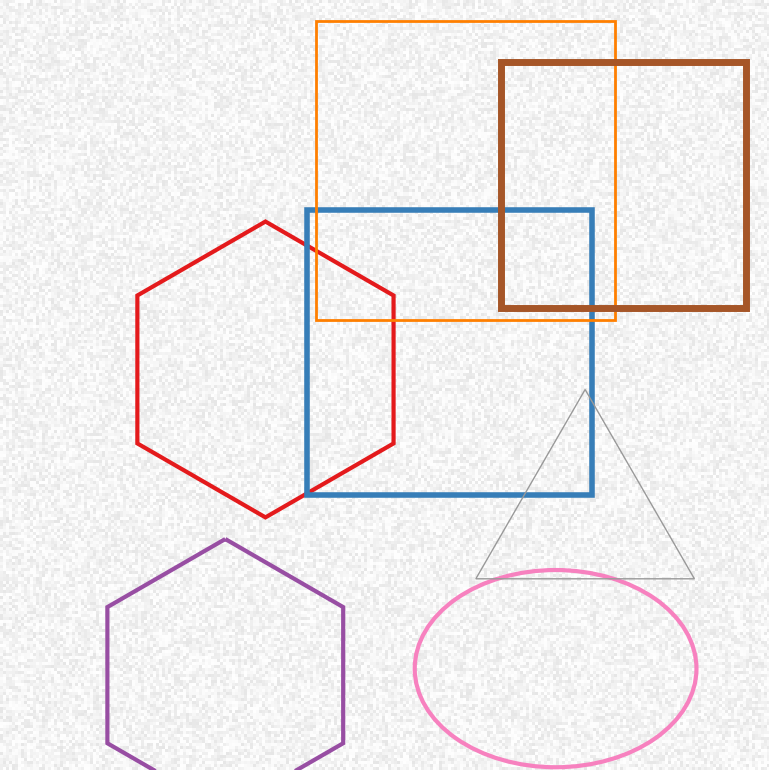[{"shape": "hexagon", "thickness": 1.5, "radius": 0.96, "center": [0.345, 0.52]}, {"shape": "square", "thickness": 2, "radius": 0.93, "center": [0.583, 0.542]}, {"shape": "hexagon", "thickness": 1.5, "radius": 0.88, "center": [0.293, 0.123]}, {"shape": "square", "thickness": 1, "radius": 0.97, "center": [0.604, 0.779]}, {"shape": "square", "thickness": 2.5, "radius": 0.8, "center": [0.81, 0.76]}, {"shape": "oval", "thickness": 1.5, "radius": 0.91, "center": [0.722, 0.132]}, {"shape": "triangle", "thickness": 0.5, "radius": 0.82, "center": [0.76, 0.33]}]